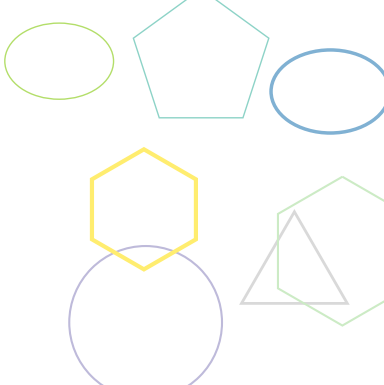[{"shape": "pentagon", "thickness": 1, "radius": 0.92, "center": [0.522, 0.844]}, {"shape": "circle", "thickness": 1.5, "radius": 0.99, "center": [0.378, 0.163]}, {"shape": "oval", "thickness": 2.5, "radius": 0.77, "center": [0.858, 0.762]}, {"shape": "oval", "thickness": 1, "radius": 0.71, "center": [0.154, 0.841]}, {"shape": "triangle", "thickness": 2, "radius": 0.79, "center": [0.765, 0.291]}, {"shape": "hexagon", "thickness": 1.5, "radius": 0.97, "center": [0.889, 0.348]}, {"shape": "hexagon", "thickness": 3, "radius": 0.78, "center": [0.374, 0.456]}]